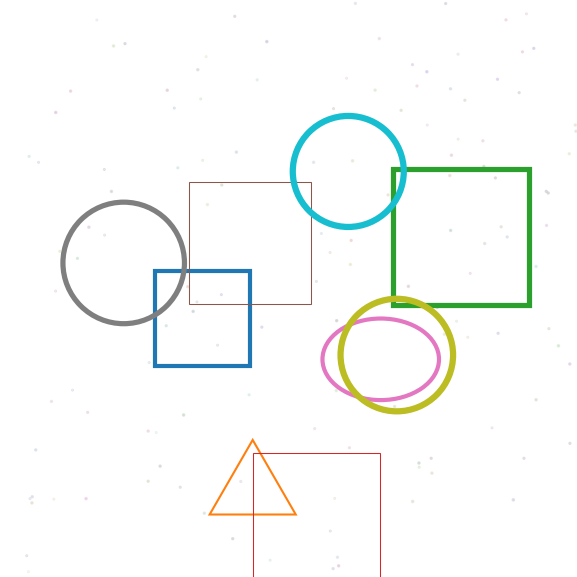[{"shape": "square", "thickness": 2, "radius": 0.41, "center": [0.351, 0.448]}, {"shape": "triangle", "thickness": 1, "radius": 0.43, "center": [0.438, 0.151]}, {"shape": "square", "thickness": 2.5, "radius": 0.59, "center": [0.797, 0.588]}, {"shape": "square", "thickness": 0.5, "radius": 0.55, "center": [0.548, 0.106]}, {"shape": "square", "thickness": 0.5, "radius": 0.53, "center": [0.433, 0.578]}, {"shape": "oval", "thickness": 2, "radius": 0.5, "center": [0.659, 0.377]}, {"shape": "circle", "thickness": 2.5, "radius": 0.53, "center": [0.214, 0.544]}, {"shape": "circle", "thickness": 3, "radius": 0.49, "center": [0.687, 0.384]}, {"shape": "circle", "thickness": 3, "radius": 0.48, "center": [0.603, 0.702]}]